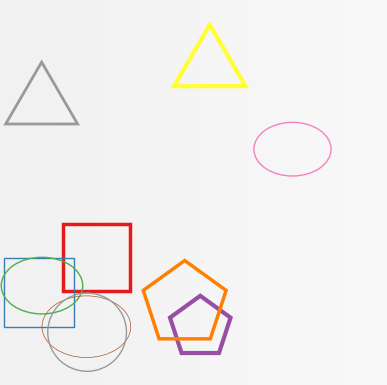[{"shape": "square", "thickness": 2.5, "radius": 0.44, "center": [0.249, 0.332]}, {"shape": "square", "thickness": 1, "radius": 0.45, "center": [0.101, 0.24]}, {"shape": "oval", "thickness": 1, "radius": 0.53, "center": [0.108, 0.258]}, {"shape": "pentagon", "thickness": 3, "radius": 0.41, "center": [0.517, 0.15]}, {"shape": "pentagon", "thickness": 2.5, "radius": 0.56, "center": [0.477, 0.211]}, {"shape": "triangle", "thickness": 3, "radius": 0.53, "center": [0.541, 0.829]}, {"shape": "oval", "thickness": 0.5, "radius": 0.57, "center": [0.223, 0.151]}, {"shape": "oval", "thickness": 1, "radius": 0.5, "center": [0.755, 0.613]}, {"shape": "circle", "thickness": 1, "radius": 0.51, "center": [0.225, 0.137]}, {"shape": "triangle", "thickness": 2, "radius": 0.54, "center": [0.107, 0.732]}]